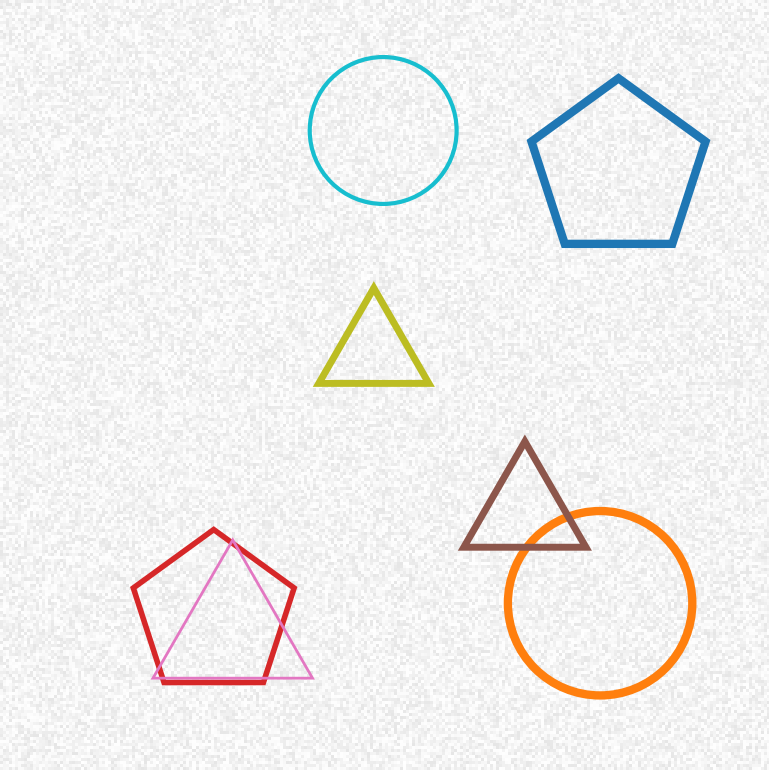[{"shape": "pentagon", "thickness": 3, "radius": 0.59, "center": [0.803, 0.779]}, {"shape": "circle", "thickness": 3, "radius": 0.6, "center": [0.779, 0.217]}, {"shape": "pentagon", "thickness": 2, "radius": 0.55, "center": [0.278, 0.202]}, {"shape": "triangle", "thickness": 2.5, "radius": 0.46, "center": [0.682, 0.335]}, {"shape": "triangle", "thickness": 1, "radius": 0.6, "center": [0.302, 0.179]}, {"shape": "triangle", "thickness": 2.5, "radius": 0.41, "center": [0.485, 0.543]}, {"shape": "circle", "thickness": 1.5, "radius": 0.48, "center": [0.498, 0.831]}]